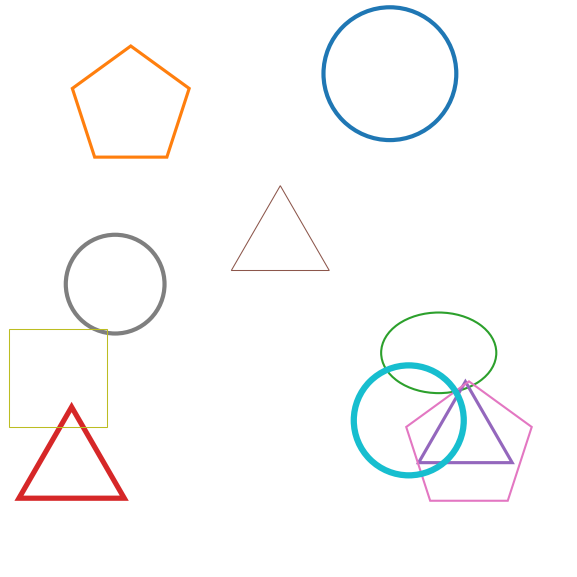[{"shape": "circle", "thickness": 2, "radius": 0.57, "center": [0.675, 0.872]}, {"shape": "pentagon", "thickness": 1.5, "radius": 0.53, "center": [0.226, 0.813]}, {"shape": "oval", "thickness": 1, "radius": 0.5, "center": [0.76, 0.388]}, {"shape": "triangle", "thickness": 2.5, "radius": 0.53, "center": [0.124, 0.189]}, {"shape": "triangle", "thickness": 1.5, "radius": 0.47, "center": [0.806, 0.245]}, {"shape": "triangle", "thickness": 0.5, "radius": 0.49, "center": [0.485, 0.58]}, {"shape": "pentagon", "thickness": 1, "radius": 0.57, "center": [0.812, 0.224]}, {"shape": "circle", "thickness": 2, "radius": 0.43, "center": [0.199, 0.507]}, {"shape": "square", "thickness": 0.5, "radius": 0.42, "center": [0.1, 0.345]}, {"shape": "circle", "thickness": 3, "radius": 0.48, "center": [0.708, 0.271]}]